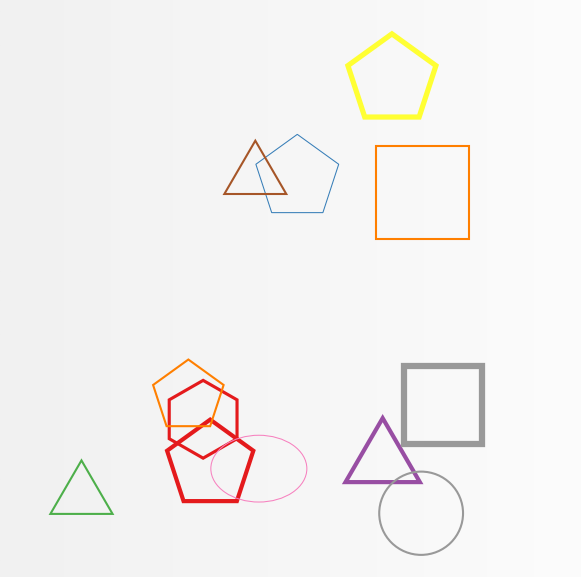[{"shape": "hexagon", "thickness": 1.5, "radius": 0.34, "center": [0.349, 0.273]}, {"shape": "pentagon", "thickness": 2, "radius": 0.39, "center": [0.362, 0.195]}, {"shape": "pentagon", "thickness": 0.5, "radius": 0.37, "center": [0.511, 0.692]}, {"shape": "triangle", "thickness": 1, "radius": 0.31, "center": [0.14, 0.14]}, {"shape": "triangle", "thickness": 2, "radius": 0.37, "center": [0.658, 0.201]}, {"shape": "square", "thickness": 1, "radius": 0.4, "center": [0.727, 0.666]}, {"shape": "pentagon", "thickness": 1, "radius": 0.32, "center": [0.324, 0.313]}, {"shape": "pentagon", "thickness": 2.5, "radius": 0.4, "center": [0.674, 0.861]}, {"shape": "triangle", "thickness": 1, "radius": 0.31, "center": [0.439, 0.694]}, {"shape": "oval", "thickness": 0.5, "radius": 0.41, "center": [0.445, 0.188]}, {"shape": "circle", "thickness": 1, "radius": 0.36, "center": [0.725, 0.11]}, {"shape": "square", "thickness": 3, "radius": 0.34, "center": [0.762, 0.298]}]